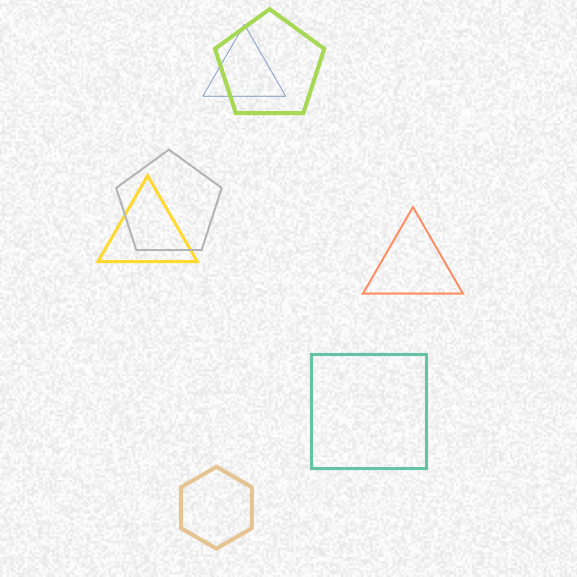[{"shape": "square", "thickness": 1.5, "radius": 0.49, "center": [0.638, 0.288]}, {"shape": "triangle", "thickness": 1, "radius": 0.5, "center": [0.715, 0.541]}, {"shape": "triangle", "thickness": 0.5, "radius": 0.42, "center": [0.423, 0.874]}, {"shape": "pentagon", "thickness": 2, "radius": 0.5, "center": [0.467, 0.884]}, {"shape": "triangle", "thickness": 1.5, "radius": 0.5, "center": [0.256, 0.596]}, {"shape": "hexagon", "thickness": 2, "radius": 0.35, "center": [0.375, 0.12]}, {"shape": "pentagon", "thickness": 1, "radius": 0.48, "center": [0.293, 0.644]}]